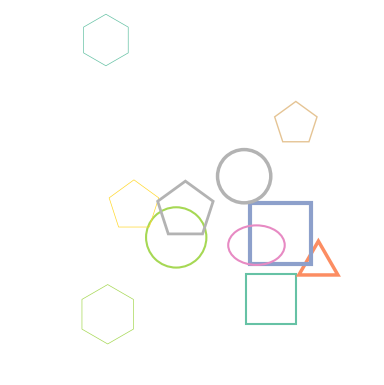[{"shape": "square", "thickness": 1.5, "radius": 0.32, "center": [0.703, 0.224]}, {"shape": "hexagon", "thickness": 0.5, "radius": 0.33, "center": [0.275, 0.896]}, {"shape": "triangle", "thickness": 2.5, "radius": 0.29, "center": [0.827, 0.315]}, {"shape": "square", "thickness": 3, "radius": 0.4, "center": [0.729, 0.394]}, {"shape": "oval", "thickness": 1.5, "radius": 0.37, "center": [0.666, 0.363]}, {"shape": "circle", "thickness": 1.5, "radius": 0.39, "center": [0.458, 0.383]}, {"shape": "hexagon", "thickness": 0.5, "radius": 0.39, "center": [0.28, 0.184]}, {"shape": "pentagon", "thickness": 0.5, "radius": 0.34, "center": [0.348, 0.465]}, {"shape": "pentagon", "thickness": 1, "radius": 0.29, "center": [0.768, 0.679]}, {"shape": "pentagon", "thickness": 2, "radius": 0.38, "center": [0.482, 0.454]}, {"shape": "circle", "thickness": 2.5, "radius": 0.35, "center": [0.634, 0.542]}]